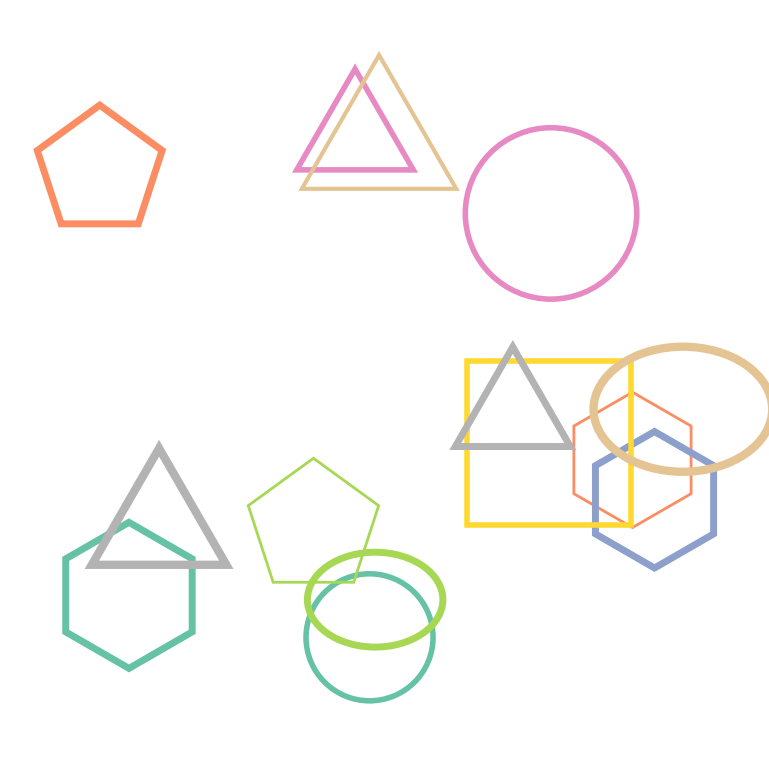[{"shape": "circle", "thickness": 2, "radius": 0.41, "center": [0.48, 0.172]}, {"shape": "hexagon", "thickness": 2.5, "radius": 0.47, "center": [0.167, 0.227]}, {"shape": "pentagon", "thickness": 2.5, "radius": 0.43, "center": [0.13, 0.778]}, {"shape": "hexagon", "thickness": 1, "radius": 0.44, "center": [0.821, 0.403]}, {"shape": "hexagon", "thickness": 2.5, "radius": 0.44, "center": [0.85, 0.351]}, {"shape": "triangle", "thickness": 2, "radius": 0.44, "center": [0.461, 0.823]}, {"shape": "circle", "thickness": 2, "radius": 0.56, "center": [0.716, 0.723]}, {"shape": "pentagon", "thickness": 1, "radius": 0.45, "center": [0.407, 0.316]}, {"shape": "oval", "thickness": 2.5, "radius": 0.44, "center": [0.487, 0.221]}, {"shape": "square", "thickness": 2, "radius": 0.53, "center": [0.713, 0.425]}, {"shape": "triangle", "thickness": 1.5, "radius": 0.58, "center": [0.492, 0.813]}, {"shape": "oval", "thickness": 3, "radius": 0.58, "center": [0.887, 0.469]}, {"shape": "triangle", "thickness": 2.5, "radius": 0.43, "center": [0.666, 0.463]}, {"shape": "triangle", "thickness": 3, "radius": 0.5, "center": [0.207, 0.317]}]